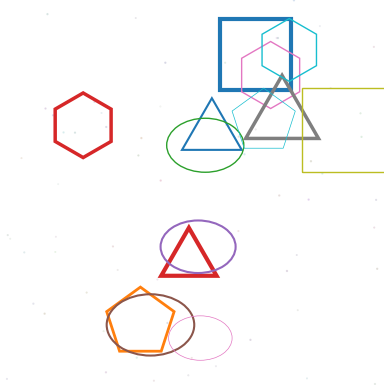[{"shape": "square", "thickness": 3, "radius": 0.46, "center": [0.663, 0.858]}, {"shape": "triangle", "thickness": 1.5, "radius": 0.45, "center": [0.55, 0.655]}, {"shape": "pentagon", "thickness": 2, "radius": 0.46, "center": [0.365, 0.162]}, {"shape": "oval", "thickness": 1, "radius": 0.5, "center": [0.533, 0.623]}, {"shape": "hexagon", "thickness": 2.5, "radius": 0.42, "center": [0.216, 0.675]}, {"shape": "triangle", "thickness": 3, "radius": 0.42, "center": [0.491, 0.325]}, {"shape": "oval", "thickness": 1.5, "radius": 0.49, "center": [0.515, 0.359]}, {"shape": "oval", "thickness": 1.5, "radius": 0.57, "center": [0.391, 0.156]}, {"shape": "hexagon", "thickness": 1, "radius": 0.44, "center": [0.703, 0.805]}, {"shape": "oval", "thickness": 0.5, "radius": 0.41, "center": [0.52, 0.122]}, {"shape": "triangle", "thickness": 2.5, "radius": 0.55, "center": [0.733, 0.695]}, {"shape": "square", "thickness": 1, "radius": 0.54, "center": [0.892, 0.661]}, {"shape": "pentagon", "thickness": 0.5, "radius": 0.43, "center": [0.685, 0.685]}, {"shape": "hexagon", "thickness": 1, "radius": 0.41, "center": [0.751, 0.87]}]